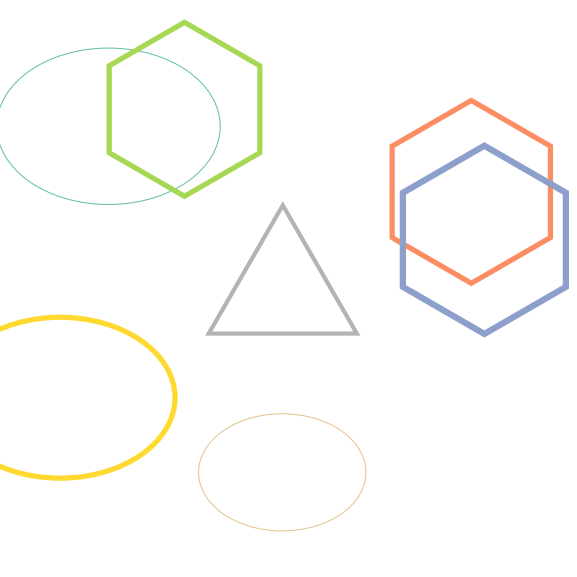[{"shape": "oval", "thickness": 0.5, "radius": 0.97, "center": [0.188, 0.78]}, {"shape": "hexagon", "thickness": 2.5, "radius": 0.79, "center": [0.816, 0.667]}, {"shape": "hexagon", "thickness": 3, "radius": 0.81, "center": [0.839, 0.584]}, {"shape": "hexagon", "thickness": 2.5, "radius": 0.75, "center": [0.32, 0.81]}, {"shape": "oval", "thickness": 2.5, "radius": 1.0, "center": [0.104, 0.31]}, {"shape": "oval", "thickness": 0.5, "radius": 0.72, "center": [0.489, 0.181]}, {"shape": "triangle", "thickness": 2, "radius": 0.74, "center": [0.49, 0.496]}]